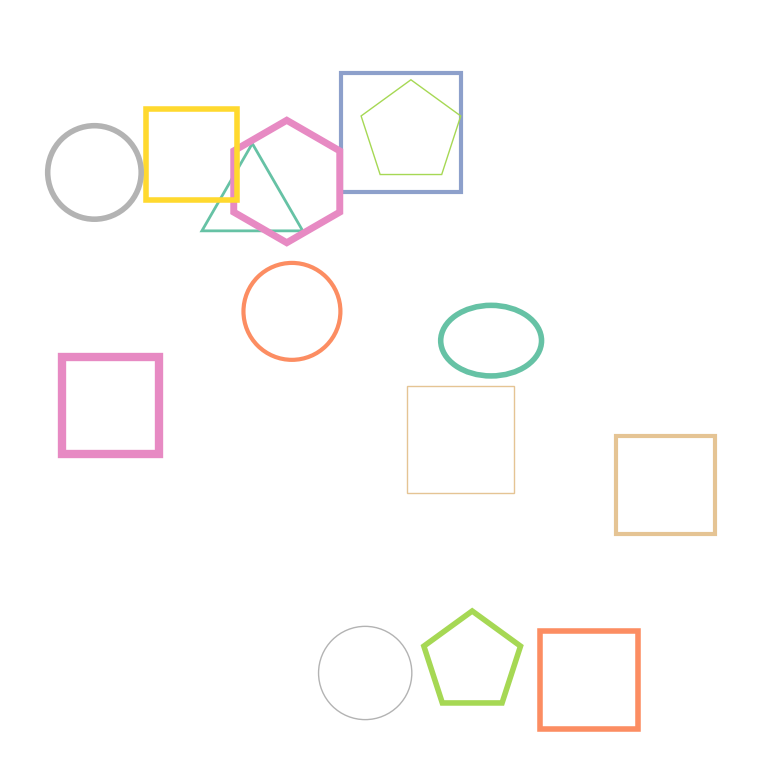[{"shape": "oval", "thickness": 2, "radius": 0.33, "center": [0.638, 0.558]}, {"shape": "triangle", "thickness": 1, "radius": 0.38, "center": [0.328, 0.738]}, {"shape": "circle", "thickness": 1.5, "radius": 0.31, "center": [0.379, 0.596]}, {"shape": "square", "thickness": 2, "radius": 0.32, "center": [0.765, 0.116]}, {"shape": "square", "thickness": 1.5, "radius": 0.39, "center": [0.521, 0.828]}, {"shape": "hexagon", "thickness": 2.5, "radius": 0.4, "center": [0.372, 0.764]}, {"shape": "square", "thickness": 3, "radius": 0.31, "center": [0.144, 0.473]}, {"shape": "pentagon", "thickness": 2, "radius": 0.33, "center": [0.613, 0.14]}, {"shape": "pentagon", "thickness": 0.5, "radius": 0.34, "center": [0.534, 0.828]}, {"shape": "square", "thickness": 2, "radius": 0.29, "center": [0.248, 0.799]}, {"shape": "square", "thickness": 1.5, "radius": 0.32, "center": [0.865, 0.37]}, {"shape": "square", "thickness": 0.5, "radius": 0.34, "center": [0.598, 0.429]}, {"shape": "circle", "thickness": 2, "radius": 0.3, "center": [0.123, 0.776]}, {"shape": "circle", "thickness": 0.5, "radius": 0.3, "center": [0.474, 0.126]}]